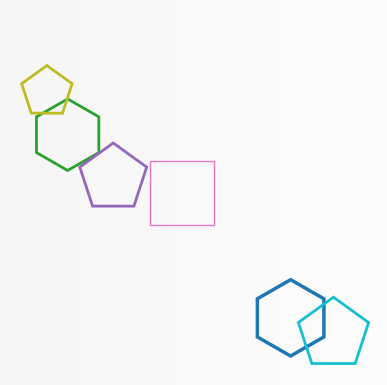[{"shape": "hexagon", "thickness": 2.5, "radius": 0.5, "center": [0.75, 0.174]}, {"shape": "hexagon", "thickness": 2, "radius": 0.46, "center": [0.175, 0.65]}, {"shape": "pentagon", "thickness": 2, "radius": 0.45, "center": [0.292, 0.538]}, {"shape": "square", "thickness": 1, "radius": 0.41, "center": [0.47, 0.498]}, {"shape": "pentagon", "thickness": 2, "radius": 0.34, "center": [0.121, 0.761]}, {"shape": "pentagon", "thickness": 2, "radius": 0.48, "center": [0.861, 0.133]}]